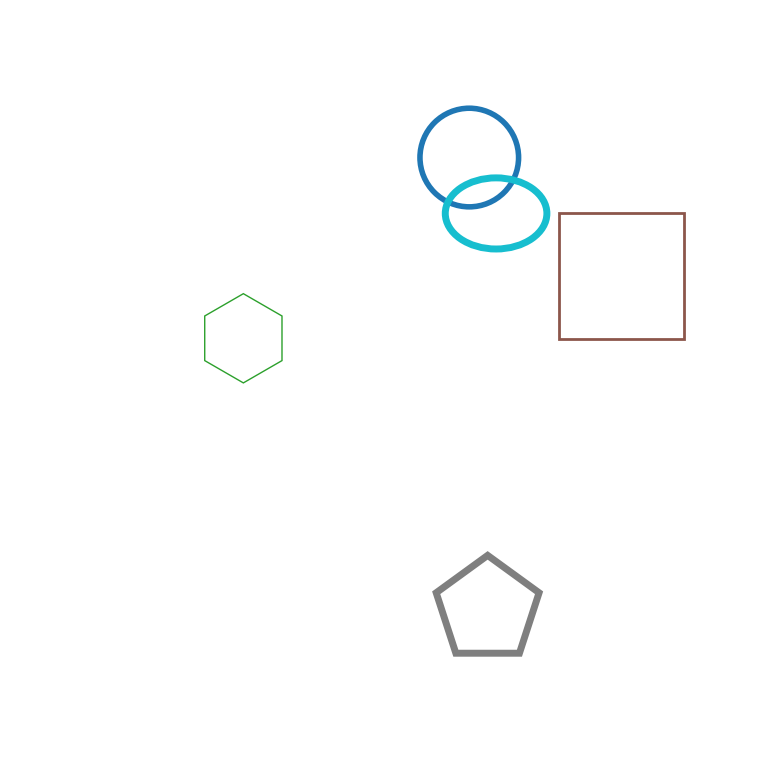[{"shape": "circle", "thickness": 2, "radius": 0.32, "center": [0.609, 0.795]}, {"shape": "hexagon", "thickness": 0.5, "radius": 0.29, "center": [0.316, 0.561]}, {"shape": "square", "thickness": 1, "radius": 0.41, "center": [0.807, 0.641]}, {"shape": "pentagon", "thickness": 2.5, "radius": 0.35, "center": [0.633, 0.208]}, {"shape": "oval", "thickness": 2.5, "radius": 0.33, "center": [0.644, 0.723]}]